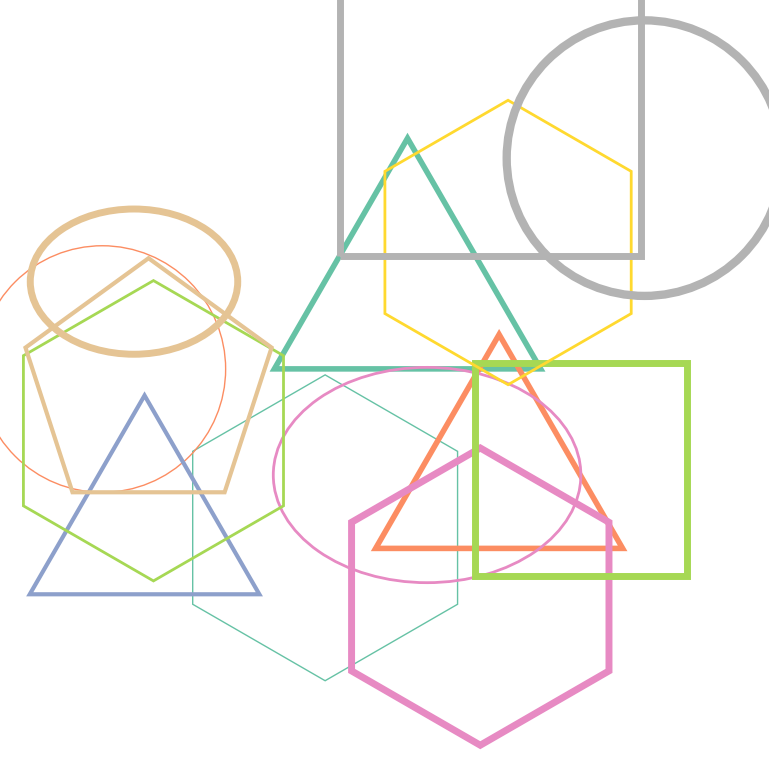[{"shape": "triangle", "thickness": 2, "radius": 1.0, "center": [0.529, 0.621]}, {"shape": "hexagon", "thickness": 0.5, "radius": 0.99, "center": [0.422, 0.315]}, {"shape": "circle", "thickness": 0.5, "radius": 0.8, "center": [0.133, 0.521]}, {"shape": "triangle", "thickness": 2, "radius": 0.93, "center": [0.648, 0.38]}, {"shape": "triangle", "thickness": 1.5, "radius": 0.86, "center": [0.188, 0.314]}, {"shape": "hexagon", "thickness": 2.5, "radius": 0.97, "center": [0.624, 0.225]}, {"shape": "oval", "thickness": 1, "radius": 1.0, "center": [0.555, 0.383]}, {"shape": "hexagon", "thickness": 1, "radius": 0.98, "center": [0.199, 0.441]}, {"shape": "square", "thickness": 2.5, "radius": 0.69, "center": [0.754, 0.39]}, {"shape": "hexagon", "thickness": 1, "radius": 0.92, "center": [0.66, 0.685]}, {"shape": "pentagon", "thickness": 1.5, "radius": 0.84, "center": [0.193, 0.497]}, {"shape": "oval", "thickness": 2.5, "radius": 0.67, "center": [0.174, 0.634]}, {"shape": "square", "thickness": 2.5, "radius": 0.98, "center": [0.637, 0.862]}, {"shape": "circle", "thickness": 3, "radius": 0.89, "center": [0.837, 0.795]}]